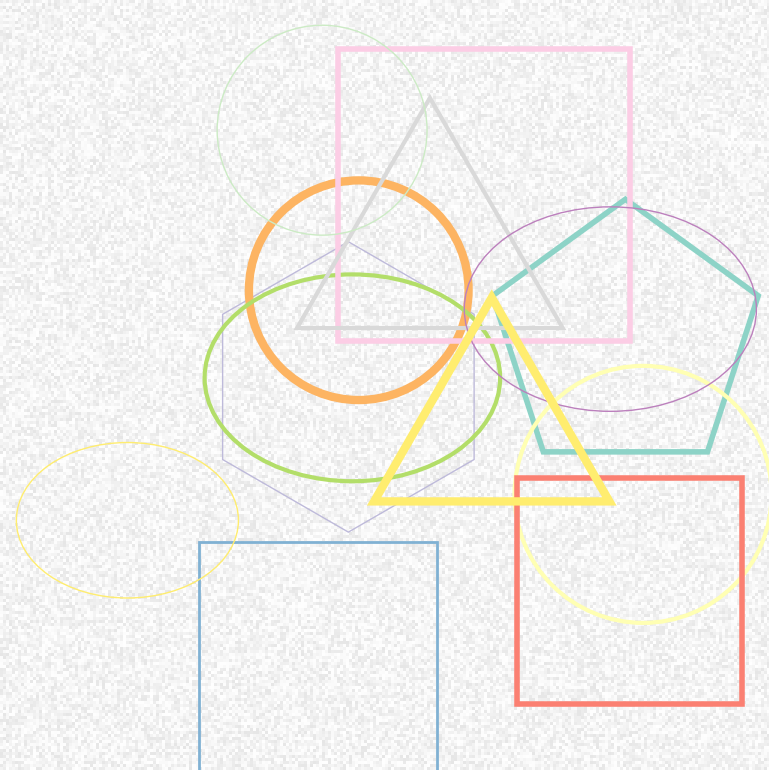[{"shape": "pentagon", "thickness": 2, "radius": 0.91, "center": [0.812, 0.56]}, {"shape": "circle", "thickness": 1.5, "radius": 0.83, "center": [0.835, 0.358]}, {"shape": "hexagon", "thickness": 0.5, "radius": 0.94, "center": [0.452, 0.498]}, {"shape": "square", "thickness": 2, "radius": 0.73, "center": [0.817, 0.233]}, {"shape": "square", "thickness": 1, "radius": 0.77, "center": [0.413, 0.141]}, {"shape": "circle", "thickness": 3, "radius": 0.71, "center": [0.466, 0.623]}, {"shape": "oval", "thickness": 1.5, "radius": 0.96, "center": [0.458, 0.509]}, {"shape": "square", "thickness": 2, "radius": 0.95, "center": [0.629, 0.747]}, {"shape": "triangle", "thickness": 1.5, "radius": 1.0, "center": [0.558, 0.674]}, {"shape": "oval", "thickness": 0.5, "radius": 0.95, "center": [0.793, 0.599]}, {"shape": "circle", "thickness": 0.5, "radius": 0.68, "center": [0.418, 0.831]}, {"shape": "oval", "thickness": 0.5, "radius": 0.72, "center": [0.165, 0.324]}, {"shape": "triangle", "thickness": 3, "radius": 0.88, "center": [0.639, 0.437]}]